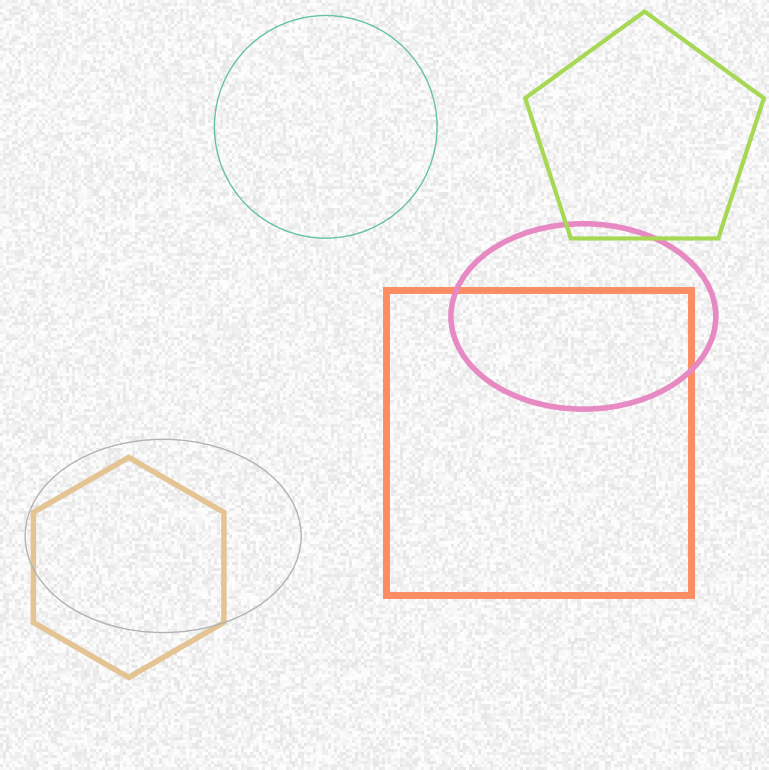[{"shape": "circle", "thickness": 0.5, "radius": 0.72, "center": [0.423, 0.835]}, {"shape": "square", "thickness": 2.5, "radius": 0.99, "center": [0.7, 0.425]}, {"shape": "oval", "thickness": 2, "radius": 0.86, "center": [0.758, 0.589]}, {"shape": "pentagon", "thickness": 1.5, "radius": 0.81, "center": [0.837, 0.822]}, {"shape": "hexagon", "thickness": 2, "radius": 0.71, "center": [0.167, 0.263]}, {"shape": "oval", "thickness": 0.5, "radius": 0.9, "center": [0.212, 0.304]}]